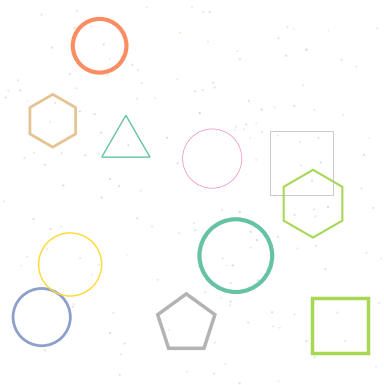[{"shape": "circle", "thickness": 3, "radius": 0.47, "center": [0.613, 0.336]}, {"shape": "triangle", "thickness": 1, "radius": 0.36, "center": [0.327, 0.628]}, {"shape": "circle", "thickness": 3, "radius": 0.35, "center": [0.259, 0.881]}, {"shape": "circle", "thickness": 2, "radius": 0.37, "center": [0.108, 0.176]}, {"shape": "circle", "thickness": 0.5, "radius": 0.38, "center": [0.551, 0.588]}, {"shape": "hexagon", "thickness": 1.5, "radius": 0.44, "center": [0.813, 0.471]}, {"shape": "square", "thickness": 2.5, "radius": 0.36, "center": [0.884, 0.155]}, {"shape": "circle", "thickness": 1, "radius": 0.41, "center": [0.182, 0.313]}, {"shape": "hexagon", "thickness": 2, "radius": 0.34, "center": [0.137, 0.686]}, {"shape": "square", "thickness": 0.5, "radius": 0.41, "center": [0.784, 0.577]}, {"shape": "pentagon", "thickness": 2.5, "radius": 0.39, "center": [0.484, 0.159]}]